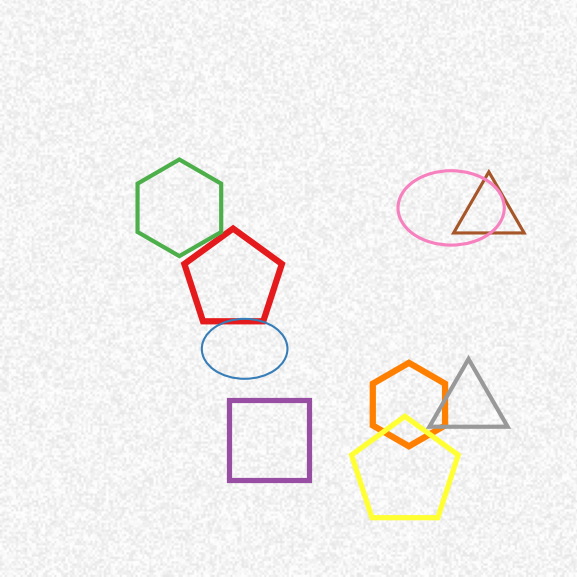[{"shape": "pentagon", "thickness": 3, "radius": 0.44, "center": [0.404, 0.515]}, {"shape": "oval", "thickness": 1, "radius": 0.37, "center": [0.424, 0.395]}, {"shape": "hexagon", "thickness": 2, "radius": 0.42, "center": [0.311, 0.639]}, {"shape": "square", "thickness": 2.5, "radius": 0.35, "center": [0.466, 0.237]}, {"shape": "hexagon", "thickness": 3, "radius": 0.36, "center": [0.708, 0.299]}, {"shape": "pentagon", "thickness": 2.5, "radius": 0.49, "center": [0.701, 0.181]}, {"shape": "triangle", "thickness": 1.5, "radius": 0.35, "center": [0.847, 0.631]}, {"shape": "oval", "thickness": 1.5, "radius": 0.46, "center": [0.781, 0.639]}, {"shape": "triangle", "thickness": 2, "radius": 0.39, "center": [0.811, 0.299]}]